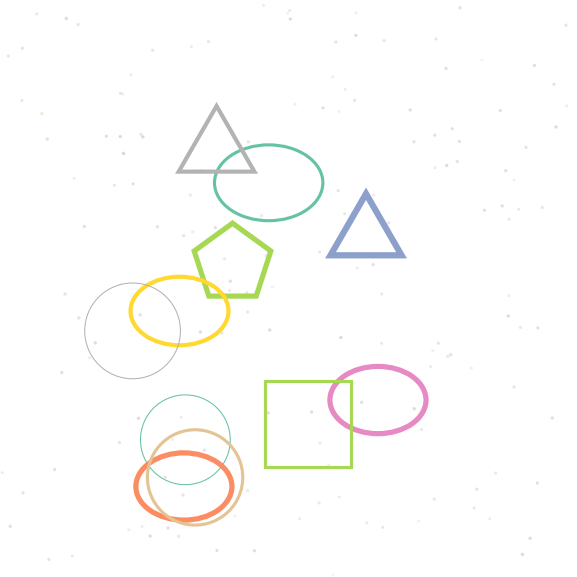[{"shape": "circle", "thickness": 0.5, "radius": 0.39, "center": [0.321, 0.238]}, {"shape": "oval", "thickness": 1.5, "radius": 0.47, "center": [0.465, 0.683]}, {"shape": "oval", "thickness": 2.5, "radius": 0.42, "center": [0.318, 0.157]}, {"shape": "triangle", "thickness": 3, "radius": 0.36, "center": [0.634, 0.593]}, {"shape": "oval", "thickness": 2.5, "radius": 0.42, "center": [0.654, 0.306]}, {"shape": "square", "thickness": 1.5, "radius": 0.37, "center": [0.533, 0.264]}, {"shape": "pentagon", "thickness": 2.5, "radius": 0.35, "center": [0.403, 0.543]}, {"shape": "oval", "thickness": 2, "radius": 0.42, "center": [0.311, 0.461]}, {"shape": "circle", "thickness": 1.5, "radius": 0.41, "center": [0.338, 0.172]}, {"shape": "triangle", "thickness": 2, "radius": 0.38, "center": [0.375, 0.74]}, {"shape": "circle", "thickness": 0.5, "radius": 0.41, "center": [0.23, 0.426]}]